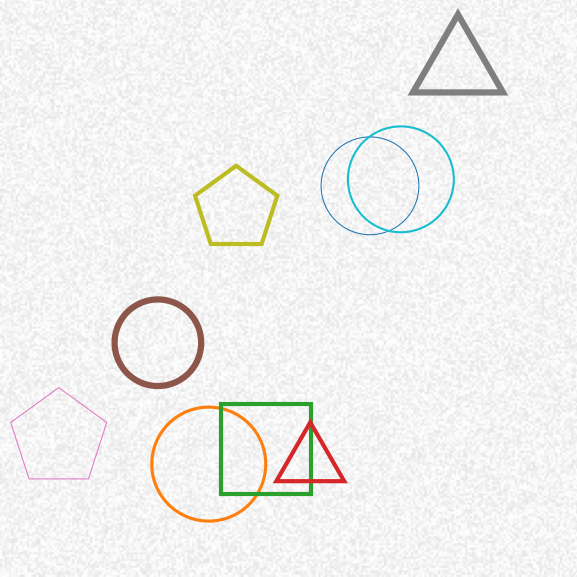[{"shape": "circle", "thickness": 0.5, "radius": 0.42, "center": [0.641, 0.677]}, {"shape": "circle", "thickness": 1.5, "radius": 0.49, "center": [0.361, 0.195]}, {"shape": "square", "thickness": 2, "radius": 0.39, "center": [0.461, 0.222]}, {"shape": "triangle", "thickness": 2, "radius": 0.34, "center": [0.537, 0.2]}, {"shape": "circle", "thickness": 3, "radius": 0.37, "center": [0.273, 0.406]}, {"shape": "pentagon", "thickness": 0.5, "radius": 0.44, "center": [0.102, 0.241]}, {"shape": "triangle", "thickness": 3, "radius": 0.45, "center": [0.793, 0.884]}, {"shape": "pentagon", "thickness": 2, "radius": 0.37, "center": [0.409, 0.637]}, {"shape": "circle", "thickness": 1, "radius": 0.46, "center": [0.694, 0.689]}]